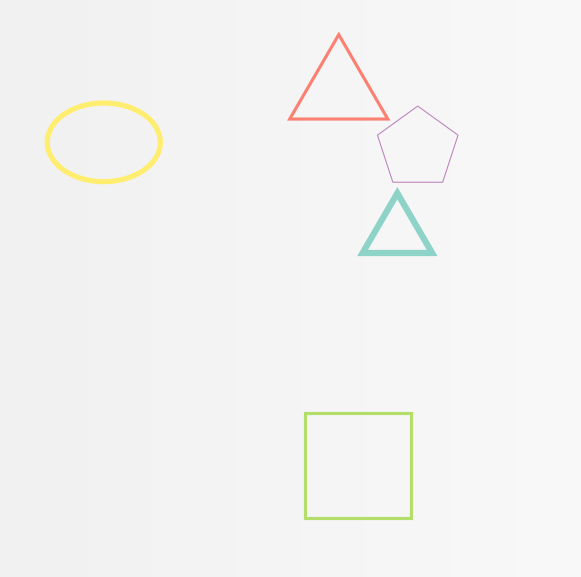[{"shape": "triangle", "thickness": 3, "radius": 0.35, "center": [0.684, 0.596]}, {"shape": "triangle", "thickness": 1.5, "radius": 0.49, "center": [0.583, 0.842]}, {"shape": "square", "thickness": 1.5, "radius": 0.45, "center": [0.616, 0.193]}, {"shape": "pentagon", "thickness": 0.5, "radius": 0.36, "center": [0.719, 0.743]}, {"shape": "oval", "thickness": 2.5, "radius": 0.49, "center": [0.179, 0.753]}]